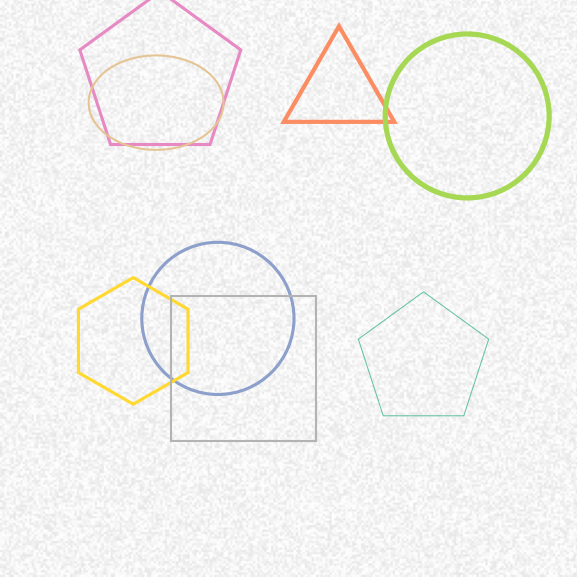[{"shape": "pentagon", "thickness": 0.5, "radius": 0.59, "center": [0.733, 0.375]}, {"shape": "triangle", "thickness": 2, "radius": 0.55, "center": [0.587, 0.843]}, {"shape": "circle", "thickness": 1.5, "radius": 0.66, "center": [0.377, 0.448]}, {"shape": "pentagon", "thickness": 1.5, "radius": 0.73, "center": [0.278, 0.867]}, {"shape": "circle", "thickness": 2.5, "radius": 0.71, "center": [0.809, 0.798]}, {"shape": "hexagon", "thickness": 1.5, "radius": 0.55, "center": [0.231, 0.409]}, {"shape": "oval", "thickness": 1, "radius": 0.58, "center": [0.27, 0.821]}, {"shape": "square", "thickness": 1, "radius": 0.63, "center": [0.422, 0.36]}]